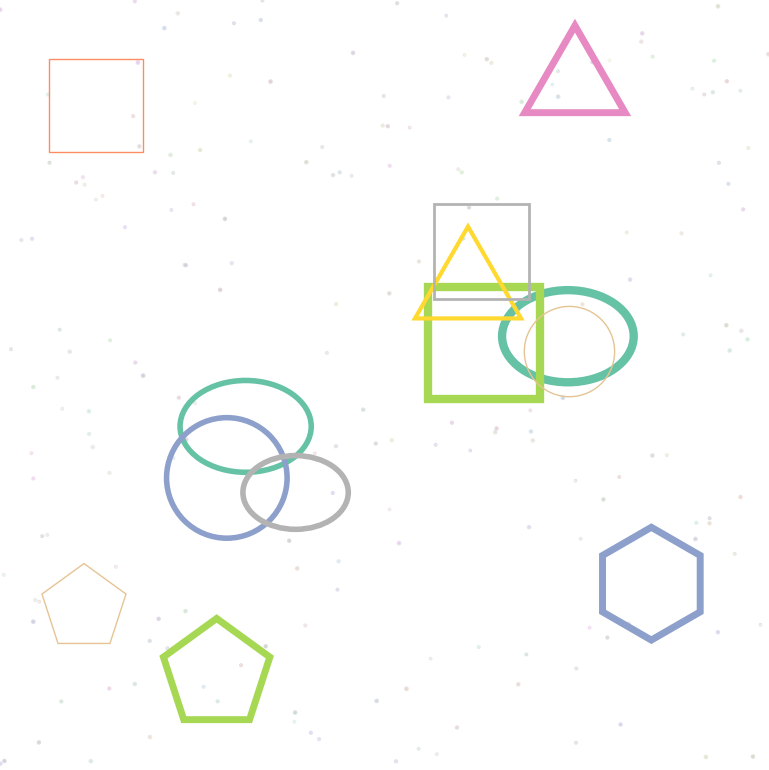[{"shape": "oval", "thickness": 2, "radius": 0.43, "center": [0.319, 0.446]}, {"shape": "oval", "thickness": 3, "radius": 0.43, "center": [0.738, 0.563]}, {"shape": "square", "thickness": 0.5, "radius": 0.3, "center": [0.124, 0.863]}, {"shape": "hexagon", "thickness": 2.5, "radius": 0.37, "center": [0.846, 0.242]}, {"shape": "circle", "thickness": 2, "radius": 0.39, "center": [0.295, 0.379]}, {"shape": "triangle", "thickness": 2.5, "radius": 0.38, "center": [0.747, 0.891]}, {"shape": "square", "thickness": 3, "radius": 0.36, "center": [0.629, 0.555]}, {"shape": "pentagon", "thickness": 2.5, "radius": 0.36, "center": [0.281, 0.124]}, {"shape": "triangle", "thickness": 1.5, "radius": 0.4, "center": [0.608, 0.626]}, {"shape": "circle", "thickness": 0.5, "radius": 0.29, "center": [0.74, 0.543]}, {"shape": "pentagon", "thickness": 0.5, "radius": 0.29, "center": [0.109, 0.211]}, {"shape": "square", "thickness": 1, "radius": 0.31, "center": [0.625, 0.674]}, {"shape": "oval", "thickness": 2, "radius": 0.34, "center": [0.384, 0.36]}]